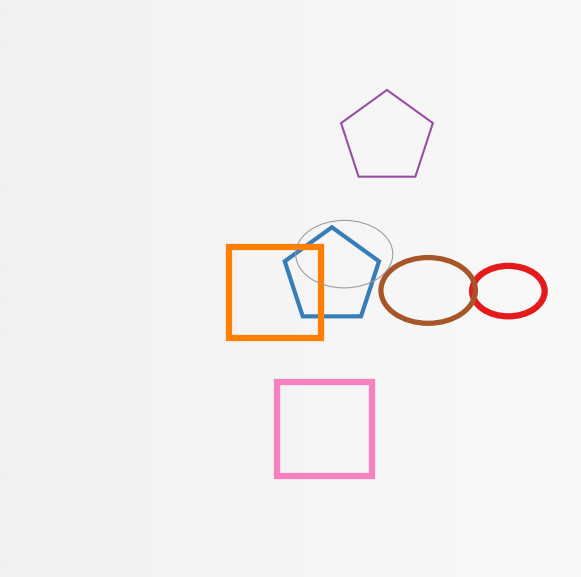[{"shape": "oval", "thickness": 3, "radius": 0.31, "center": [0.875, 0.495]}, {"shape": "pentagon", "thickness": 2, "radius": 0.43, "center": [0.571, 0.52]}, {"shape": "pentagon", "thickness": 1, "radius": 0.42, "center": [0.666, 0.76]}, {"shape": "square", "thickness": 3, "radius": 0.39, "center": [0.473, 0.492]}, {"shape": "oval", "thickness": 2.5, "radius": 0.41, "center": [0.737, 0.496]}, {"shape": "square", "thickness": 3, "radius": 0.41, "center": [0.558, 0.257]}, {"shape": "oval", "thickness": 0.5, "radius": 0.42, "center": [0.592, 0.559]}]